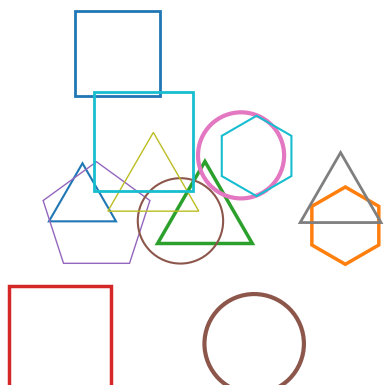[{"shape": "square", "thickness": 2, "radius": 0.56, "center": [0.305, 0.861]}, {"shape": "triangle", "thickness": 1.5, "radius": 0.5, "center": [0.214, 0.475]}, {"shape": "hexagon", "thickness": 2.5, "radius": 0.5, "center": [0.897, 0.414]}, {"shape": "triangle", "thickness": 2.5, "radius": 0.71, "center": [0.532, 0.439]}, {"shape": "square", "thickness": 2.5, "radius": 0.66, "center": [0.157, 0.124]}, {"shape": "pentagon", "thickness": 1, "radius": 0.73, "center": [0.251, 0.434]}, {"shape": "circle", "thickness": 1.5, "radius": 0.55, "center": [0.469, 0.426]}, {"shape": "circle", "thickness": 3, "radius": 0.65, "center": [0.66, 0.107]}, {"shape": "circle", "thickness": 3, "radius": 0.56, "center": [0.626, 0.596]}, {"shape": "triangle", "thickness": 2, "radius": 0.61, "center": [0.885, 0.483]}, {"shape": "triangle", "thickness": 1, "radius": 0.68, "center": [0.398, 0.52]}, {"shape": "hexagon", "thickness": 1.5, "radius": 0.52, "center": [0.667, 0.595]}, {"shape": "square", "thickness": 2, "radius": 0.65, "center": [0.373, 0.632]}]